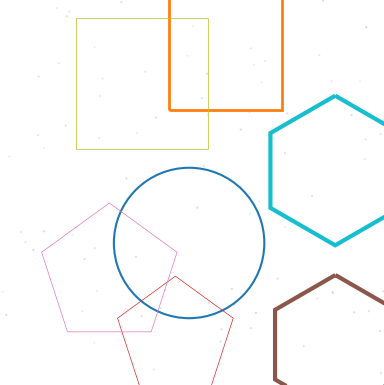[{"shape": "circle", "thickness": 1.5, "radius": 0.98, "center": [0.491, 0.369]}, {"shape": "square", "thickness": 2, "radius": 0.73, "center": [0.586, 0.861]}, {"shape": "pentagon", "thickness": 0.5, "radius": 0.79, "center": [0.456, 0.125]}, {"shape": "hexagon", "thickness": 3, "radius": 0.9, "center": [0.871, 0.105]}, {"shape": "pentagon", "thickness": 0.5, "radius": 0.92, "center": [0.284, 0.288]}, {"shape": "square", "thickness": 0.5, "radius": 0.85, "center": [0.369, 0.783]}, {"shape": "hexagon", "thickness": 3, "radius": 0.97, "center": [0.871, 0.557]}]